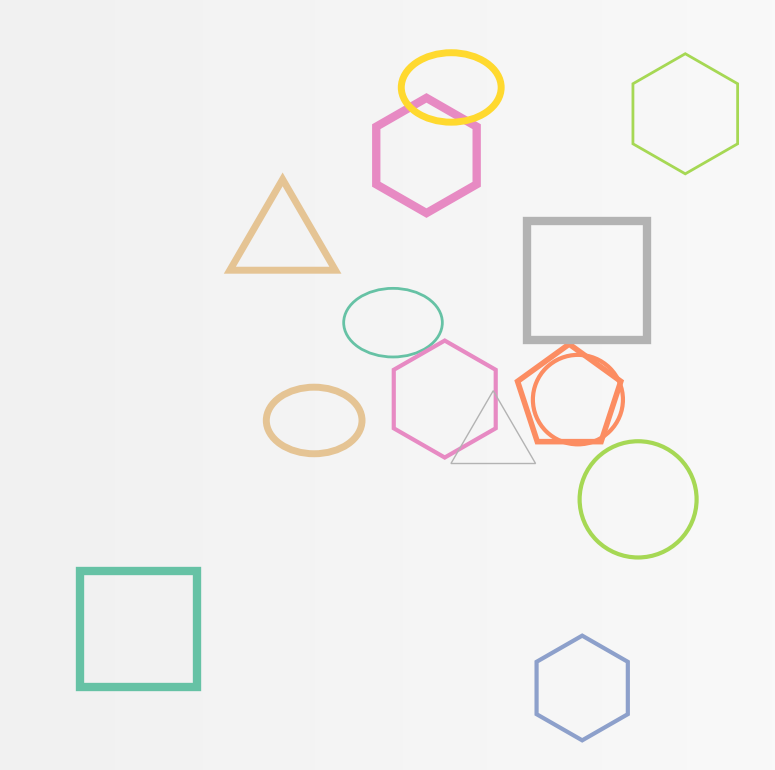[{"shape": "oval", "thickness": 1, "radius": 0.32, "center": [0.507, 0.581]}, {"shape": "square", "thickness": 3, "radius": 0.38, "center": [0.178, 0.183]}, {"shape": "circle", "thickness": 1.5, "radius": 0.29, "center": [0.746, 0.481]}, {"shape": "pentagon", "thickness": 2, "radius": 0.35, "center": [0.734, 0.483]}, {"shape": "hexagon", "thickness": 1.5, "radius": 0.34, "center": [0.751, 0.107]}, {"shape": "hexagon", "thickness": 3, "radius": 0.37, "center": [0.55, 0.798]}, {"shape": "hexagon", "thickness": 1.5, "radius": 0.38, "center": [0.574, 0.482]}, {"shape": "hexagon", "thickness": 1, "radius": 0.39, "center": [0.884, 0.852]}, {"shape": "circle", "thickness": 1.5, "radius": 0.38, "center": [0.823, 0.351]}, {"shape": "oval", "thickness": 2.5, "radius": 0.32, "center": [0.582, 0.886]}, {"shape": "oval", "thickness": 2.5, "radius": 0.31, "center": [0.405, 0.454]}, {"shape": "triangle", "thickness": 2.5, "radius": 0.39, "center": [0.365, 0.688]}, {"shape": "triangle", "thickness": 0.5, "radius": 0.32, "center": [0.636, 0.43]}, {"shape": "square", "thickness": 3, "radius": 0.39, "center": [0.758, 0.636]}]